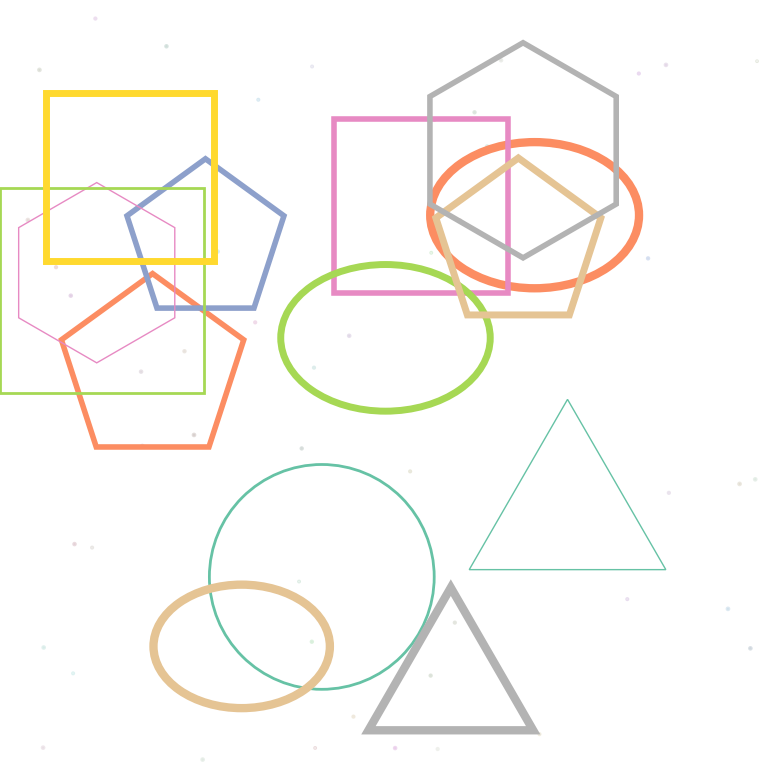[{"shape": "circle", "thickness": 1, "radius": 0.73, "center": [0.418, 0.251]}, {"shape": "triangle", "thickness": 0.5, "radius": 0.74, "center": [0.737, 0.334]}, {"shape": "oval", "thickness": 3, "radius": 0.68, "center": [0.694, 0.721]}, {"shape": "pentagon", "thickness": 2, "radius": 0.62, "center": [0.198, 0.52]}, {"shape": "pentagon", "thickness": 2, "radius": 0.54, "center": [0.267, 0.687]}, {"shape": "square", "thickness": 2, "radius": 0.57, "center": [0.547, 0.733]}, {"shape": "hexagon", "thickness": 0.5, "radius": 0.59, "center": [0.126, 0.646]}, {"shape": "square", "thickness": 1, "radius": 0.66, "center": [0.133, 0.622]}, {"shape": "oval", "thickness": 2.5, "radius": 0.68, "center": [0.501, 0.561]}, {"shape": "square", "thickness": 2.5, "radius": 0.54, "center": [0.169, 0.77]}, {"shape": "pentagon", "thickness": 2.5, "radius": 0.56, "center": [0.673, 0.682]}, {"shape": "oval", "thickness": 3, "radius": 0.57, "center": [0.314, 0.161]}, {"shape": "hexagon", "thickness": 2, "radius": 0.7, "center": [0.679, 0.805]}, {"shape": "triangle", "thickness": 3, "radius": 0.62, "center": [0.585, 0.113]}]